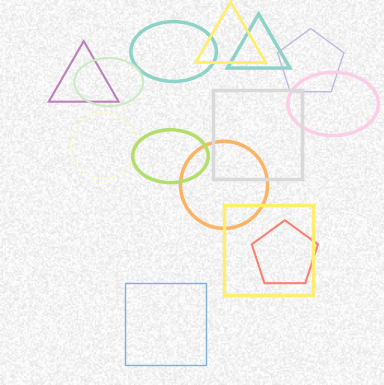[{"shape": "triangle", "thickness": 2.5, "radius": 0.47, "center": [0.672, 0.87]}, {"shape": "oval", "thickness": 2.5, "radius": 0.56, "center": [0.451, 0.866]}, {"shape": "circle", "thickness": 0.5, "radius": 0.43, "center": [0.269, 0.621]}, {"shape": "pentagon", "thickness": 1, "radius": 0.45, "center": [0.807, 0.835]}, {"shape": "pentagon", "thickness": 1.5, "radius": 0.45, "center": [0.74, 0.338]}, {"shape": "square", "thickness": 1, "radius": 0.53, "center": [0.431, 0.158]}, {"shape": "circle", "thickness": 2.5, "radius": 0.57, "center": [0.582, 0.52]}, {"shape": "oval", "thickness": 2.5, "radius": 0.49, "center": [0.443, 0.594]}, {"shape": "oval", "thickness": 2.5, "radius": 0.59, "center": [0.865, 0.73]}, {"shape": "square", "thickness": 2.5, "radius": 0.58, "center": [0.67, 0.65]}, {"shape": "triangle", "thickness": 1.5, "radius": 0.52, "center": [0.217, 0.788]}, {"shape": "oval", "thickness": 1.5, "radius": 0.45, "center": [0.282, 0.787]}, {"shape": "square", "thickness": 2.5, "radius": 0.58, "center": [0.697, 0.35]}, {"shape": "triangle", "thickness": 2, "radius": 0.52, "center": [0.599, 0.89]}]